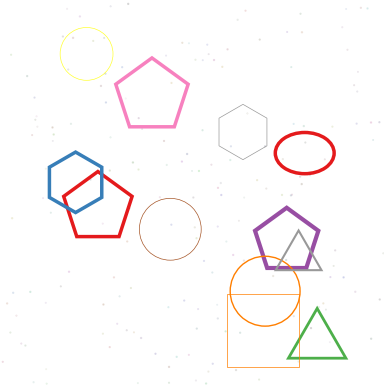[{"shape": "oval", "thickness": 2.5, "radius": 0.38, "center": [0.791, 0.602]}, {"shape": "pentagon", "thickness": 2.5, "radius": 0.47, "center": [0.254, 0.461]}, {"shape": "hexagon", "thickness": 2.5, "radius": 0.39, "center": [0.196, 0.526]}, {"shape": "triangle", "thickness": 2, "radius": 0.43, "center": [0.824, 0.113]}, {"shape": "pentagon", "thickness": 3, "radius": 0.43, "center": [0.745, 0.374]}, {"shape": "circle", "thickness": 1, "radius": 0.45, "center": [0.689, 0.244]}, {"shape": "square", "thickness": 0.5, "radius": 0.47, "center": [0.683, 0.142]}, {"shape": "circle", "thickness": 0.5, "radius": 0.34, "center": [0.225, 0.86]}, {"shape": "circle", "thickness": 0.5, "radius": 0.4, "center": [0.442, 0.405]}, {"shape": "pentagon", "thickness": 2.5, "radius": 0.49, "center": [0.395, 0.751]}, {"shape": "hexagon", "thickness": 0.5, "radius": 0.36, "center": [0.631, 0.657]}, {"shape": "triangle", "thickness": 1.5, "radius": 0.34, "center": [0.776, 0.333]}]